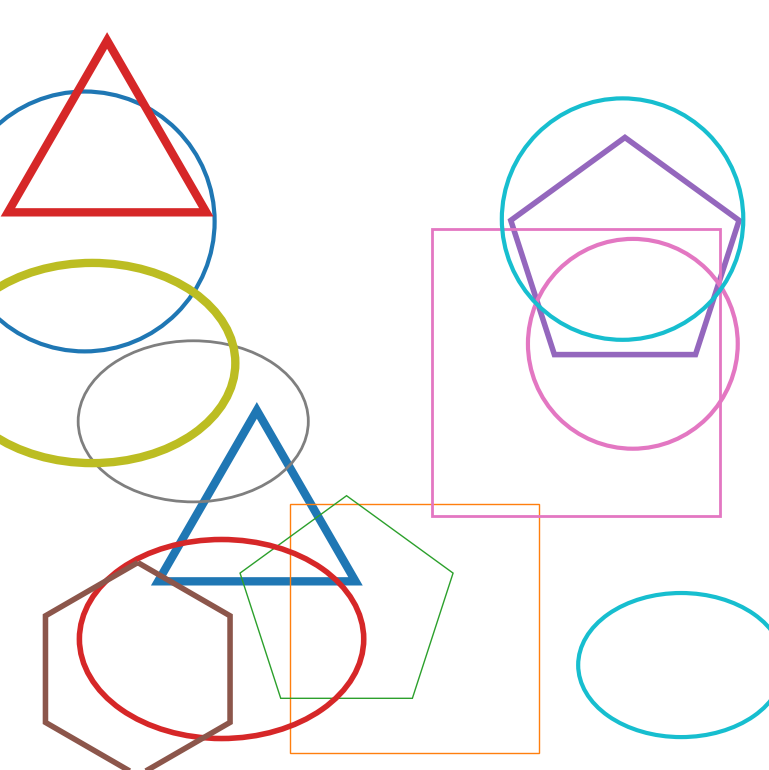[{"shape": "triangle", "thickness": 3, "radius": 0.74, "center": [0.334, 0.319]}, {"shape": "circle", "thickness": 1.5, "radius": 0.84, "center": [0.11, 0.712]}, {"shape": "square", "thickness": 0.5, "radius": 0.81, "center": [0.538, 0.184]}, {"shape": "pentagon", "thickness": 0.5, "radius": 0.73, "center": [0.45, 0.211]}, {"shape": "oval", "thickness": 2, "radius": 0.92, "center": [0.288, 0.17]}, {"shape": "triangle", "thickness": 3, "radius": 0.74, "center": [0.139, 0.799]}, {"shape": "pentagon", "thickness": 2, "radius": 0.78, "center": [0.812, 0.666]}, {"shape": "hexagon", "thickness": 2, "radius": 0.69, "center": [0.179, 0.131]}, {"shape": "square", "thickness": 1, "radius": 0.93, "center": [0.748, 0.516]}, {"shape": "circle", "thickness": 1.5, "radius": 0.68, "center": [0.822, 0.553]}, {"shape": "oval", "thickness": 1, "radius": 0.75, "center": [0.251, 0.453]}, {"shape": "oval", "thickness": 3, "radius": 0.93, "center": [0.12, 0.529]}, {"shape": "circle", "thickness": 1.5, "radius": 0.78, "center": [0.809, 0.715]}, {"shape": "oval", "thickness": 1.5, "radius": 0.67, "center": [0.885, 0.136]}]